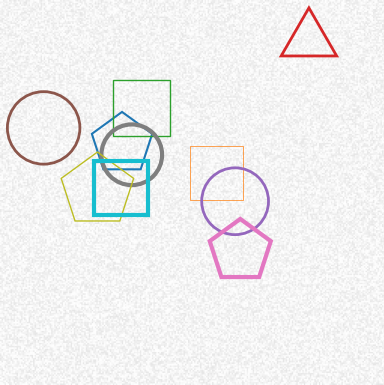[{"shape": "pentagon", "thickness": 1.5, "radius": 0.41, "center": [0.317, 0.627]}, {"shape": "square", "thickness": 0.5, "radius": 0.35, "center": [0.563, 0.551]}, {"shape": "square", "thickness": 1, "radius": 0.37, "center": [0.367, 0.719]}, {"shape": "triangle", "thickness": 2, "radius": 0.42, "center": [0.802, 0.896]}, {"shape": "circle", "thickness": 2, "radius": 0.43, "center": [0.611, 0.477]}, {"shape": "circle", "thickness": 2, "radius": 0.47, "center": [0.113, 0.668]}, {"shape": "pentagon", "thickness": 3, "radius": 0.42, "center": [0.624, 0.348]}, {"shape": "circle", "thickness": 3, "radius": 0.39, "center": [0.342, 0.598]}, {"shape": "pentagon", "thickness": 1, "radius": 0.49, "center": [0.253, 0.506]}, {"shape": "square", "thickness": 3, "radius": 0.35, "center": [0.315, 0.511]}]